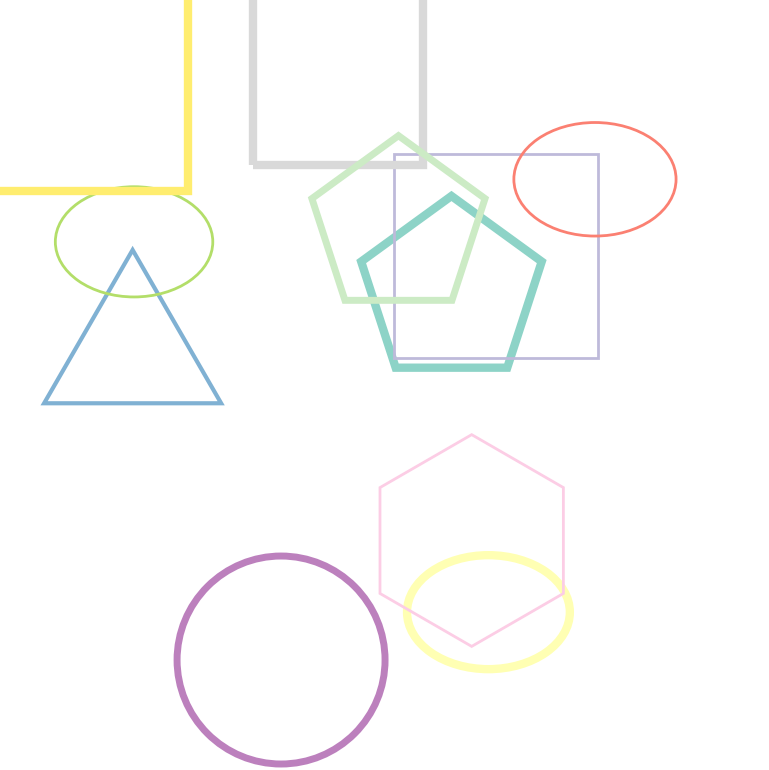[{"shape": "pentagon", "thickness": 3, "radius": 0.62, "center": [0.586, 0.622]}, {"shape": "oval", "thickness": 3, "radius": 0.53, "center": [0.634, 0.205]}, {"shape": "square", "thickness": 1, "radius": 0.66, "center": [0.644, 0.668]}, {"shape": "oval", "thickness": 1, "radius": 0.53, "center": [0.773, 0.767]}, {"shape": "triangle", "thickness": 1.5, "radius": 0.66, "center": [0.172, 0.543]}, {"shape": "oval", "thickness": 1, "radius": 0.51, "center": [0.174, 0.686]}, {"shape": "hexagon", "thickness": 1, "radius": 0.69, "center": [0.613, 0.298]}, {"shape": "square", "thickness": 3, "radius": 0.55, "center": [0.439, 0.896]}, {"shape": "circle", "thickness": 2.5, "radius": 0.68, "center": [0.365, 0.143]}, {"shape": "pentagon", "thickness": 2.5, "radius": 0.59, "center": [0.517, 0.706]}, {"shape": "square", "thickness": 3, "radius": 0.68, "center": [0.108, 0.887]}]